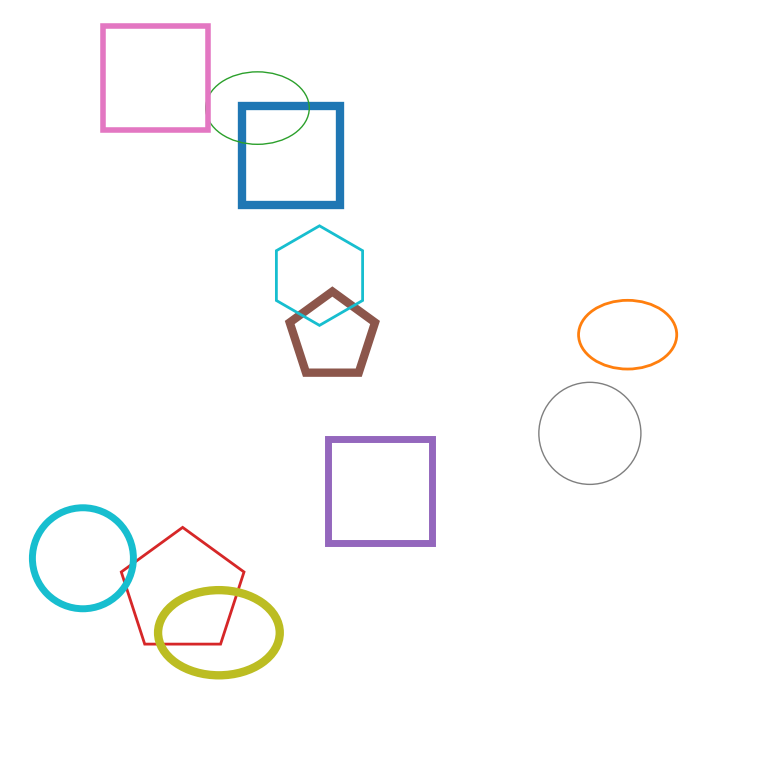[{"shape": "square", "thickness": 3, "radius": 0.32, "center": [0.378, 0.798]}, {"shape": "oval", "thickness": 1, "radius": 0.32, "center": [0.815, 0.565]}, {"shape": "oval", "thickness": 0.5, "radius": 0.34, "center": [0.334, 0.86]}, {"shape": "pentagon", "thickness": 1, "radius": 0.42, "center": [0.237, 0.231]}, {"shape": "square", "thickness": 2.5, "radius": 0.34, "center": [0.493, 0.362]}, {"shape": "pentagon", "thickness": 3, "radius": 0.29, "center": [0.432, 0.563]}, {"shape": "square", "thickness": 2, "radius": 0.34, "center": [0.202, 0.899]}, {"shape": "circle", "thickness": 0.5, "radius": 0.33, "center": [0.766, 0.437]}, {"shape": "oval", "thickness": 3, "radius": 0.4, "center": [0.284, 0.178]}, {"shape": "circle", "thickness": 2.5, "radius": 0.33, "center": [0.108, 0.275]}, {"shape": "hexagon", "thickness": 1, "radius": 0.32, "center": [0.415, 0.642]}]